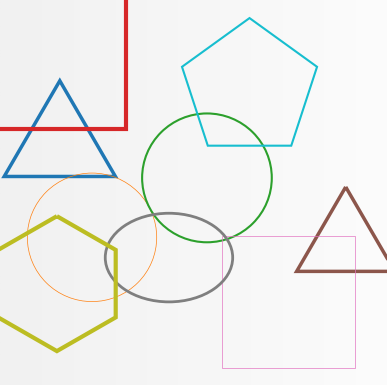[{"shape": "triangle", "thickness": 2.5, "radius": 0.83, "center": [0.154, 0.624]}, {"shape": "circle", "thickness": 0.5, "radius": 0.83, "center": [0.237, 0.384]}, {"shape": "circle", "thickness": 1.5, "radius": 0.84, "center": [0.534, 0.538]}, {"shape": "square", "thickness": 3, "radius": 0.85, "center": [0.154, 0.834]}, {"shape": "triangle", "thickness": 2.5, "radius": 0.73, "center": [0.892, 0.368]}, {"shape": "square", "thickness": 0.5, "radius": 0.86, "center": [0.745, 0.216]}, {"shape": "oval", "thickness": 2, "radius": 0.82, "center": [0.436, 0.331]}, {"shape": "hexagon", "thickness": 3, "radius": 0.88, "center": [0.147, 0.263]}, {"shape": "pentagon", "thickness": 1.5, "radius": 0.92, "center": [0.644, 0.77]}]